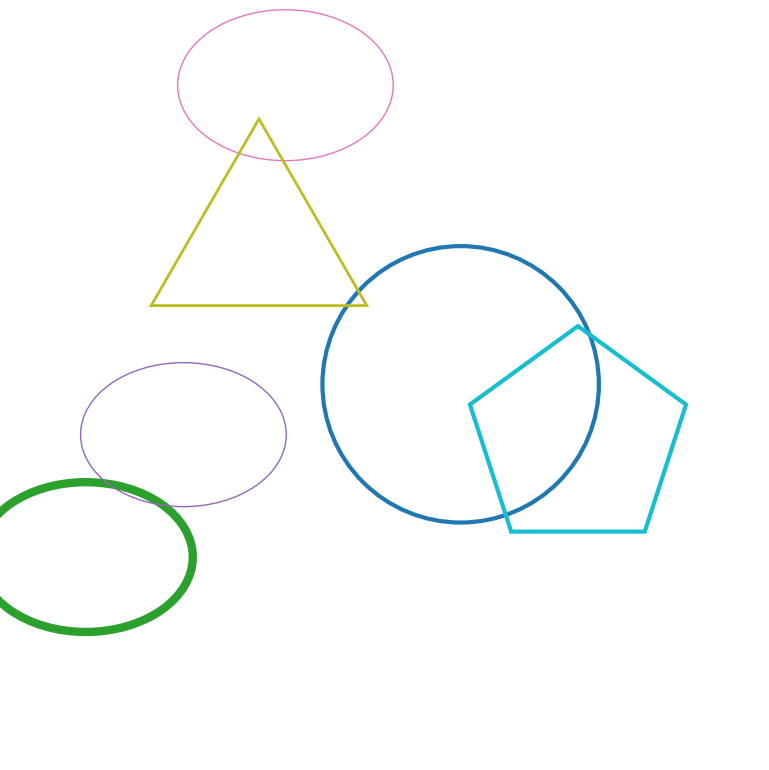[{"shape": "circle", "thickness": 1.5, "radius": 0.9, "center": [0.598, 0.501]}, {"shape": "oval", "thickness": 3, "radius": 0.69, "center": [0.111, 0.277]}, {"shape": "oval", "thickness": 0.5, "radius": 0.67, "center": [0.238, 0.436]}, {"shape": "oval", "thickness": 0.5, "radius": 0.7, "center": [0.371, 0.889]}, {"shape": "triangle", "thickness": 1, "radius": 0.81, "center": [0.336, 0.684]}, {"shape": "pentagon", "thickness": 1.5, "radius": 0.74, "center": [0.751, 0.429]}]